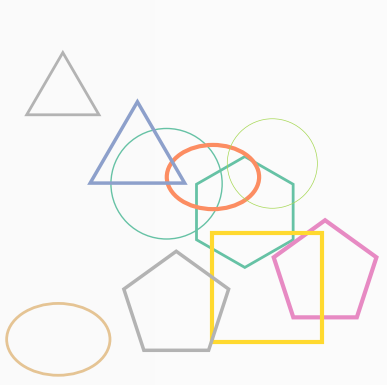[{"shape": "circle", "thickness": 1, "radius": 0.72, "center": [0.43, 0.523]}, {"shape": "hexagon", "thickness": 2, "radius": 0.72, "center": [0.632, 0.449]}, {"shape": "oval", "thickness": 3, "radius": 0.6, "center": [0.55, 0.54]}, {"shape": "triangle", "thickness": 2.5, "radius": 0.7, "center": [0.355, 0.595]}, {"shape": "pentagon", "thickness": 3, "radius": 0.7, "center": [0.839, 0.289]}, {"shape": "circle", "thickness": 0.5, "radius": 0.58, "center": [0.703, 0.575]}, {"shape": "square", "thickness": 3, "radius": 0.71, "center": [0.688, 0.254]}, {"shape": "oval", "thickness": 2, "radius": 0.67, "center": [0.15, 0.119]}, {"shape": "triangle", "thickness": 2, "radius": 0.54, "center": [0.162, 0.756]}, {"shape": "pentagon", "thickness": 2.5, "radius": 0.71, "center": [0.455, 0.205]}]